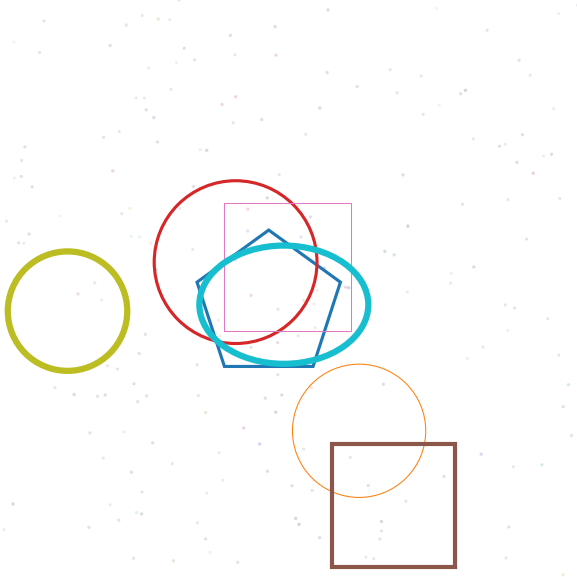[{"shape": "pentagon", "thickness": 1.5, "radius": 0.65, "center": [0.465, 0.47]}, {"shape": "circle", "thickness": 0.5, "radius": 0.58, "center": [0.622, 0.253]}, {"shape": "circle", "thickness": 1.5, "radius": 0.7, "center": [0.408, 0.545]}, {"shape": "square", "thickness": 2, "radius": 0.53, "center": [0.681, 0.124]}, {"shape": "square", "thickness": 0.5, "radius": 0.55, "center": [0.498, 0.537]}, {"shape": "circle", "thickness": 3, "radius": 0.52, "center": [0.117, 0.46]}, {"shape": "oval", "thickness": 3, "radius": 0.73, "center": [0.492, 0.472]}]